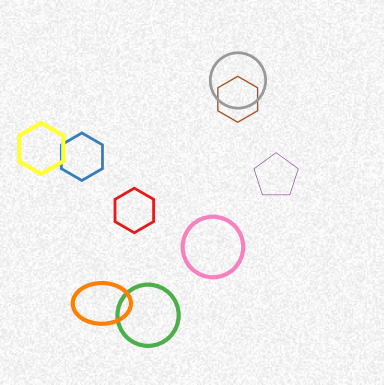[{"shape": "hexagon", "thickness": 2, "radius": 0.29, "center": [0.349, 0.453]}, {"shape": "hexagon", "thickness": 2, "radius": 0.31, "center": [0.213, 0.593]}, {"shape": "circle", "thickness": 3, "radius": 0.4, "center": [0.385, 0.181]}, {"shape": "pentagon", "thickness": 0.5, "radius": 0.3, "center": [0.717, 0.543]}, {"shape": "oval", "thickness": 3, "radius": 0.38, "center": [0.264, 0.212]}, {"shape": "hexagon", "thickness": 3, "radius": 0.33, "center": [0.107, 0.614]}, {"shape": "hexagon", "thickness": 1, "radius": 0.3, "center": [0.617, 0.742]}, {"shape": "circle", "thickness": 3, "radius": 0.39, "center": [0.553, 0.358]}, {"shape": "circle", "thickness": 2, "radius": 0.36, "center": [0.618, 0.791]}]